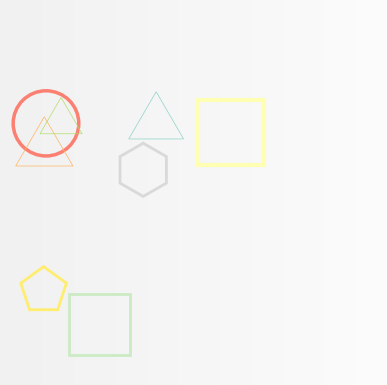[{"shape": "triangle", "thickness": 0.5, "radius": 0.41, "center": [0.403, 0.68]}, {"shape": "square", "thickness": 3, "radius": 0.42, "center": [0.595, 0.657]}, {"shape": "circle", "thickness": 2.5, "radius": 0.42, "center": [0.119, 0.68]}, {"shape": "triangle", "thickness": 0.5, "radius": 0.43, "center": [0.114, 0.611]}, {"shape": "triangle", "thickness": 0.5, "radius": 0.31, "center": [0.158, 0.684]}, {"shape": "hexagon", "thickness": 2, "radius": 0.35, "center": [0.37, 0.559]}, {"shape": "square", "thickness": 2, "radius": 0.39, "center": [0.257, 0.158]}, {"shape": "pentagon", "thickness": 2, "radius": 0.31, "center": [0.113, 0.246]}]